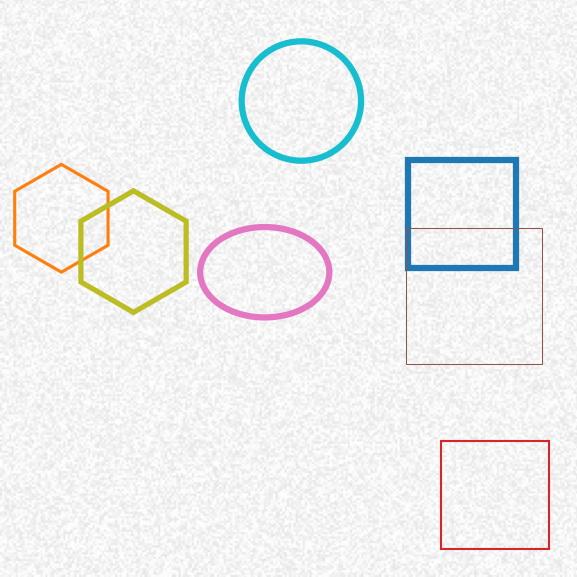[{"shape": "square", "thickness": 3, "radius": 0.47, "center": [0.8, 0.629]}, {"shape": "hexagon", "thickness": 1.5, "radius": 0.47, "center": [0.106, 0.621]}, {"shape": "square", "thickness": 1, "radius": 0.47, "center": [0.857, 0.142]}, {"shape": "square", "thickness": 0.5, "radius": 0.59, "center": [0.82, 0.486]}, {"shape": "oval", "thickness": 3, "radius": 0.56, "center": [0.458, 0.528]}, {"shape": "hexagon", "thickness": 2.5, "radius": 0.53, "center": [0.231, 0.563]}, {"shape": "circle", "thickness": 3, "radius": 0.52, "center": [0.522, 0.824]}]